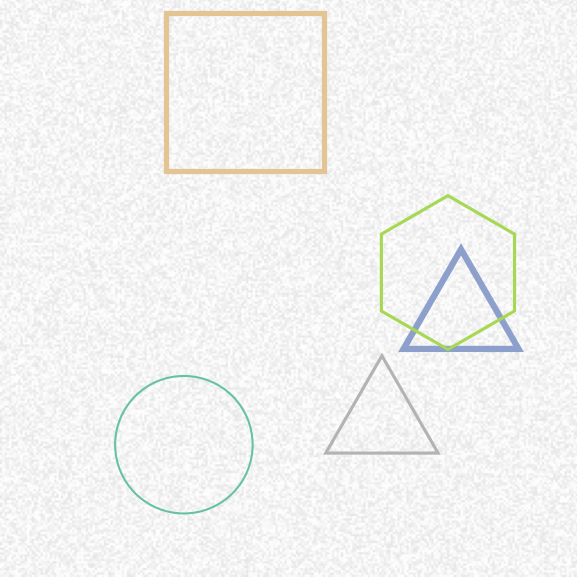[{"shape": "circle", "thickness": 1, "radius": 0.6, "center": [0.318, 0.229]}, {"shape": "triangle", "thickness": 3, "radius": 0.57, "center": [0.798, 0.452]}, {"shape": "hexagon", "thickness": 1.5, "radius": 0.67, "center": [0.776, 0.527]}, {"shape": "square", "thickness": 2.5, "radius": 0.68, "center": [0.425, 0.839]}, {"shape": "triangle", "thickness": 1.5, "radius": 0.56, "center": [0.661, 0.271]}]